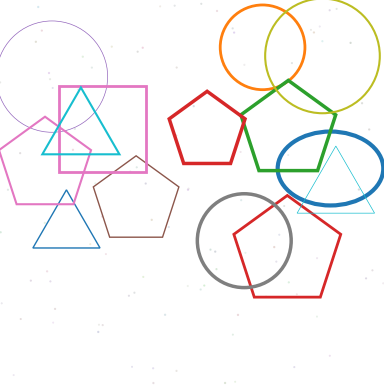[{"shape": "triangle", "thickness": 1, "radius": 0.5, "center": [0.173, 0.406]}, {"shape": "oval", "thickness": 3, "radius": 0.69, "center": [0.858, 0.562]}, {"shape": "circle", "thickness": 2, "radius": 0.55, "center": [0.682, 0.877]}, {"shape": "pentagon", "thickness": 2.5, "radius": 0.65, "center": [0.749, 0.662]}, {"shape": "pentagon", "thickness": 2, "radius": 0.73, "center": [0.746, 0.346]}, {"shape": "pentagon", "thickness": 2.5, "radius": 0.52, "center": [0.538, 0.659]}, {"shape": "circle", "thickness": 0.5, "radius": 0.72, "center": [0.135, 0.801]}, {"shape": "pentagon", "thickness": 1, "radius": 0.58, "center": [0.354, 0.478]}, {"shape": "square", "thickness": 2, "radius": 0.56, "center": [0.267, 0.665]}, {"shape": "pentagon", "thickness": 1.5, "radius": 0.63, "center": [0.117, 0.571]}, {"shape": "circle", "thickness": 2.5, "radius": 0.61, "center": [0.634, 0.375]}, {"shape": "circle", "thickness": 1.5, "radius": 0.74, "center": [0.838, 0.855]}, {"shape": "triangle", "thickness": 0.5, "radius": 0.58, "center": [0.872, 0.504]}, {"shape": "triangle", "thickness": 1.5, "radius": 0.58, "center": [0.21, 0.657]}]